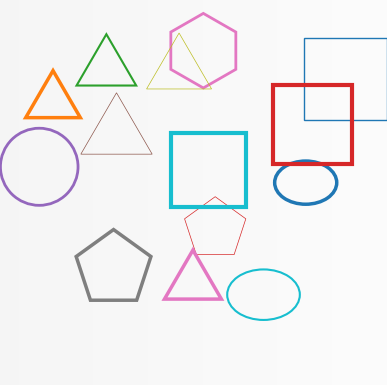[{"shape": "oval", "thickness": 2.5, "radius": 0.4, "center": [0.789, 0.526]}, {"shape": "square", "thickness": 1, "radius": 0.53, "center": [0.891, 0.795]}, {"shape": "triangle", "thickness": 2.5, "radius": 0.41, "center": [0.137, 0.735]}, {"shape": "triangle", "thickness": 1.5, "radius": 0.44, "center": [0.275, 0.822]}, {"shape": "square", "thickness": 3, "radius": 0.51, "center": [0.806, 0.677]}, {"shape": "pentagon", "thickness": 0.5, "radius": 0.42, "center": [0.555, 0.406]}, {"shape": "circle", "thickness": 2, "radius": 0.5, "center": [0.101, 0.567]}, {"shape": "triangle", "thickness": 0.5, "radius": 0.53, "center": [0.301, 0.653]}, {"shape": "hexagon", "thickness": 2, "radius": 0.48, "center": [0.525, 0.868]}, {"shape": "triangle", "thickness": 2.5, "radius": 0.42, "center": [0.498, 0.266]}, {"shape": "pentagon", "thickness": 2.5, "radius": 0.51, "center": [0.293, 0.302]}, {"shape": "triangle", "thickness": 0.5, "radius": 0.48, "center": [0.462, 0.817]}, {"shape": "square", "thickness": 3, "radius": 0.48, "center": [0.538, 0.558]}, {"shape": "oval", "thickness": 1.5, "radius": 0.47, "center": [0.68, 0.235]}]